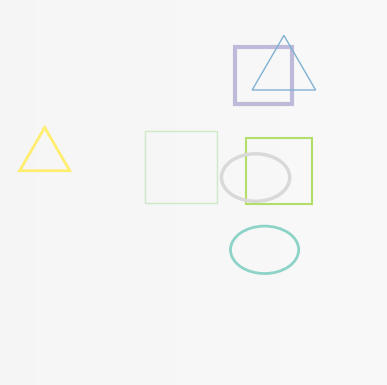[{"shape": "oval", "thickness": 2, "radius": 0.44, "center": [0.683, 0.351]}, {"shape": "square", "thickness": 3, "radius": 0.37, "center": [0.68, 0.805]}, {"shape": "triangle", "thickness": 1, "radius": 0.47, "center": [0.733, 0.814]}, {"shape": "square", "thickness": 1.5, "radius": 0.43, "center": [0.721, 0.556]}, {"shape": "oval", "thickness": 2.5, "radius": 0.44, "center": [0.66, 0.539]}, {"shape": "square", "thickness": 1, "radius": 0.47, "center": [0.467, 0.566]}, {"shape": "triangle", "thickness": 2, "radius": 0.37, "center": [0.115, 0.594]}]